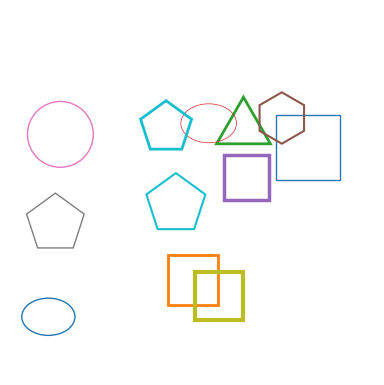[{"shape": "oval", "thickness": 1, "radius": 0.35, "center": [0.126, 0.177]}, {"shape": "square", "thickness": 1, "radius": 0.42, "center": [0.801, 0.617]}, {"shape": "square", "thickness": 2, "radius": 0.33, "center": [0.502, 0.273]}, {"shape": "triangle", "thickness": 2, "radius": 0.4, "center": [0.632, 0.667]}, {"shape": "oval", "thickness": 0.5, "radius": 0.36, "center": [0.542, 0.68]}, {"shape": "square", "thickness": 2.5, "radius": 0.29, "center": [0.64, 0.539]}, {"shape": "hexagon", "thickness": 1.5, "radius": 0.33, "center": [0.732, 0.694]}, {"shape": "circle", "thickness": 1, "radius": 0.43, "center": [0.157, 0.651]}, {"shape": "pentagon", "thickness": 1, "radius": 0.39, "center": [0.144, 0.42]}, {"shape": "square", "thickness": 3, "radius": 0.31, "center": [0.57, 0.231]}, {"shape": "pentagon", "thickness": 2, "radius": 0.35, "center": [0.431, 0.669]}, {"shape": "pentagon", "thickness": 1.5, "radius": 0.4, "center": [0.457, 0.47]}]